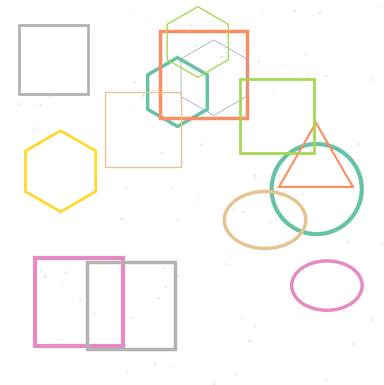[{"shape": "hexagon", "thickness": 2.5, "radius": 0.45, "center": [0.461, 0.761]}, {"shape": "circle", "thickness": 3, "radius": 0.59, "center": [0.823, 0.509]}, {"shape": "triangle", "thickness": 1.5, "radius": 0.55, "center": [0.821, 0.57]}, {"shape": "square", "thickness": 2.5, "radius": 0.57, "center": [0.528, 0.806]}, {"shape": "hexagon", "thickness": 0.5, "radius": 0.49, "center": [0.555, 0.798]}, {"shape": "oval", "thickness": 2.5, "radius": 0.46, "center": [0.849, 0.258]}, {"shape": "square", "thickness": 3, "radius": 0.57, "center": [0.204, 0.216]}, {"shape": "hexagon", "thickness": 1, "radius": 0.46, "center": [0.514, 0.891]}, {"shape": "square", "thickness": 2, "radius": 0.48, "center": [0.719, 0.698]}, {"shape": "hexagon", "thickness": 2, "radius": 0.53, "center": [0.157, 0.555]}, {"shape": "oval", "thickness": 2.5, "radius": 0.53, "center": [0.688, 0.429]}, {"shape": "square", "thickness": 1, "radius": 0.49, "center": [0.371, 0.664]}, {"shape": "square", "thickness": 2.5, "radius": 0.57, "center": [0.339, 0.206]}, {"shape": "square", "thickness": 2, "radius": 0.45, "center": [0.139, 0.845]}]